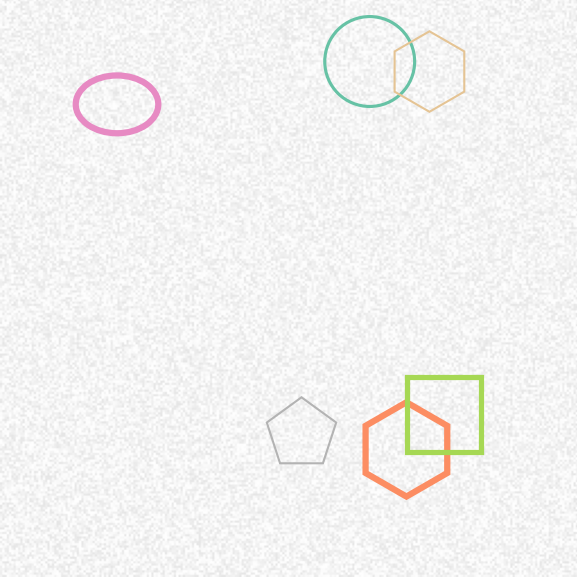[{"shape": "circle", "thickness": 1.5, "radius": 0.39, "center": [0.64, 0.893]}, {"shape": "hexagon", "thickness": 3, "radius": 0.41, "center": [0.704, 0.221]}, {"shape": "oval", "thickness": 3, "radius": 0.36, "center": [0.203, 0.818]}, {"shape": "square", "thickness": 2.5, "radius": 0.32, "center": [0.769, 0.281]}, {"shape": "hexagon", "thickness": 1, "radius": 0.35, "center": [0.744, 0.875]}, {"shape": "pentagon", "thickness": 1, "radius": 0.32, "center": [0.522, 0.248]}]